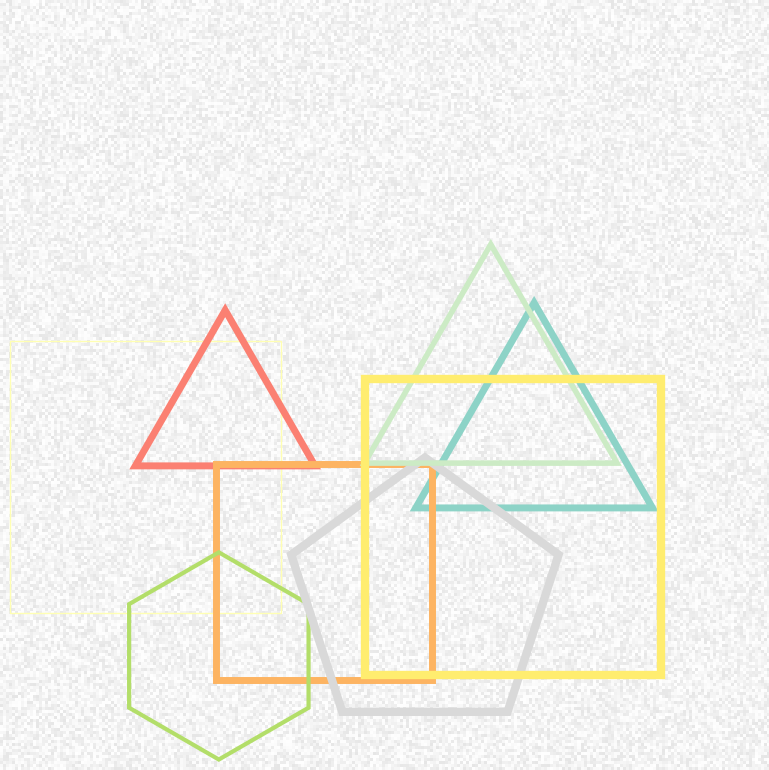[{"shape": "triangle", "thickness": 2.5, "radius": 0.89, "center": [0.694, 0.429]}, {"shape": "square", "thickness": 0.5, "radius": 0.88, "center": [0.189, 0.38]}, {"shape": "triangle", "thickness": 2.5, "radius": 0.67, "center": [0.292, 0.462]}, {"shape": "square", "thickness": 2.5, "radius": 0.7, "center": [0.42, 0.257]}, {"shape": "hexagon", "thickness": 1.5, "radius": 0.67, "center": [0.284, 0.148]}, {"shape": "pentagon", "thickness": 3, "radius": 0.91, "center": [0.552, 0.223]}, {"shape": "triangle", "thickness": 2, "radius": 0.95, "center": [0.637, 0.493]}, {"shape": "square", "thickness": 3, "radius": 0.96, "center": [0.666, 0.316]}]